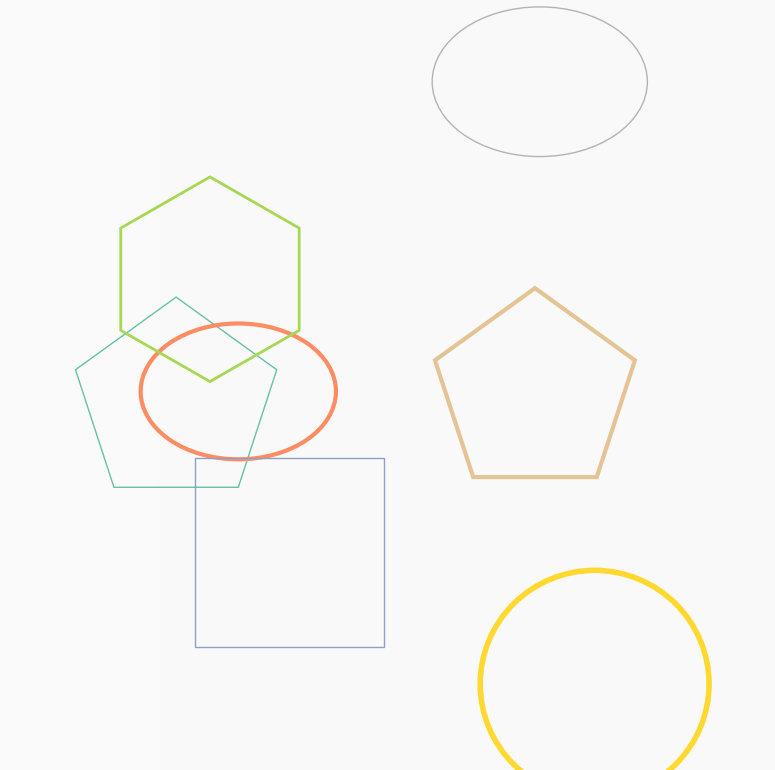[{"shape": "pentagon", "thickness": 0.5, "radius": 0.68, "center": [0.227, 0.478]}, {"shape": "oval", "thickness": 1.5, "radius": 0.63, "center": [0.307, 0.492]}, {"shape": "square", "thickness": 0.5, "radius": 0.61, "center": [0.374, 0.282]}, {"shape": "hexagon", "thickness": 1, "radius": 0.66, "center": [0.271, 0.637]}, {"shape": "circle", "thickness": 2, "radius": 0.74, "center": [0.767, 0.112]}, {"shape": "pentagon", "thickness": 1.5, "radius": 0.68, "center": [0.69, 0.49]}, {"shape": "oval", "thickness": 0.5, "radius": 0.69, "center": [0.696, 0.894]}]